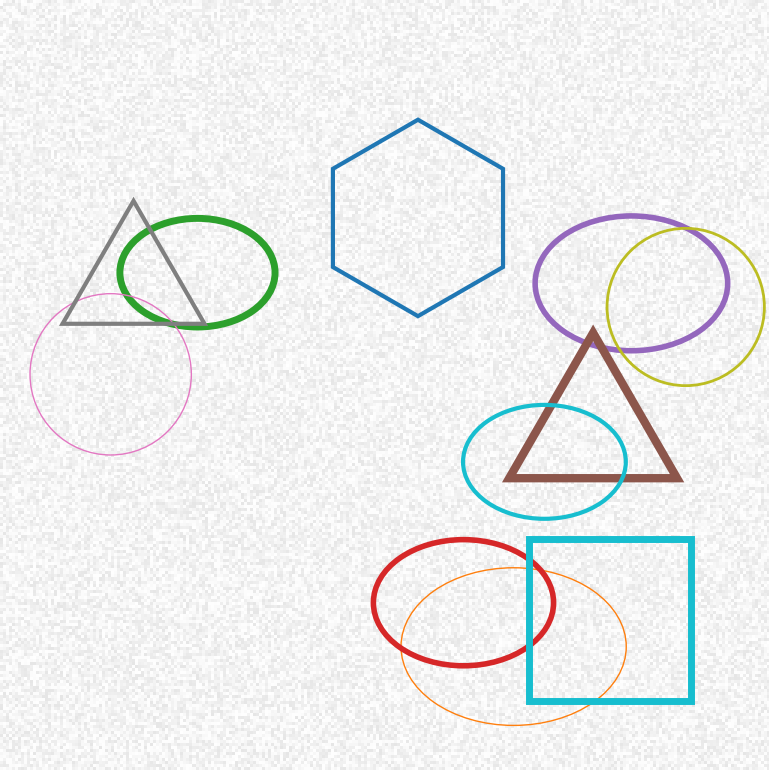[{"shape": "hexagon", "thickness": 1.5, "radius": 0.64, "center": [0.543, 0.717]}, {"shape": "oval", "thickness": 0.5, "radius": 0.73, "center": [0.667, 0.16]}, {"shape": "oval", "thickness": 2.5, "radius": 0.5, "center": [0.256, 0.646]}, {"shape": "oval", "thickness": 2, "radius": 0.59, "center": [0.602, 0.217]}, {"shape": "oval", "thickness": 2, "radius": 0.63, "center": [0.82, 0.632]}, {"shape": "triangle", "thickness": 3, "radius": 0.63, "center": [0.77, 0.442]}, {"shape": "circle", "thickness": 0.5, "radius": 0.52, "center": [0.144, 0.514]}, {"shape": "triangle", "thickness": 1.5, "radius": 0.53, "center": [0.173, 0.633]}, {"shape": "circle", "thickness": 1, "radius": 0.51, "center": [0.891, 0.601]}, {"shape": "oval", "thickness": 1.5, "radius": 0.53, "center": [0.707, 0.4]}, {"shape": "square", "thickness": 2.5, "radius": 0.53, "center": [0.792, 0.195]}]